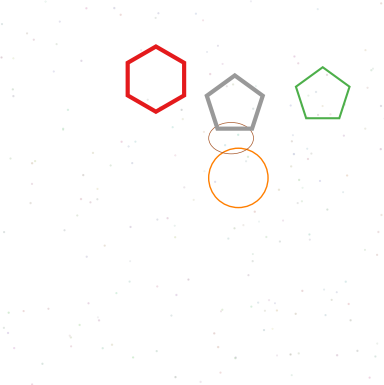[{"shape": "hexagon", "thickness": 3, "radius": 0.42, "center": [0.405, 0.795]}, {"shape": "pentagon", "thickness": 1.5, "radius": 0.37, "center": [0.838, 0.752]}, {"shape": "circle", "thickness": 1, "radius": 0.39, "center": [0.619, 0.538]}, {"shape": "oval", "thickness": 0.5, "radius": 0.29, "center": [0.6, 0.641]}, {"shape": "pentagon", "thickness": 3, "radius": 0.38, "center": [0.61, 0.728]}]